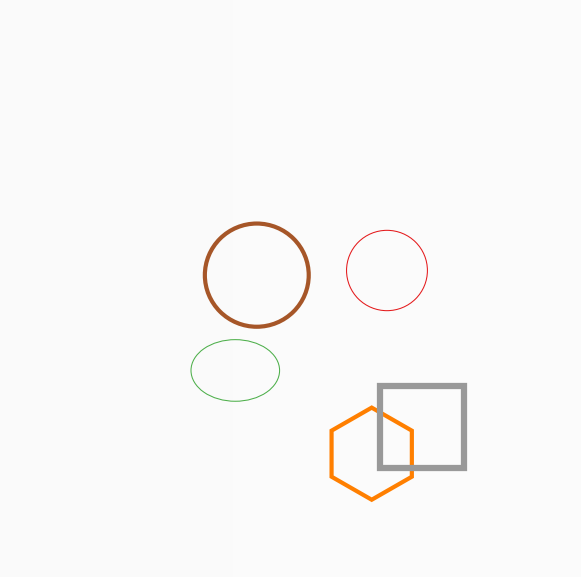[{"shape": "circle", "thickness": 0.5, "radius": 0.35, "center": [0.666, 0.531]}, {"shape": "oval", "thickness": 0.5, "radius": 0.38, "center": [0.405, 0.358]}, {"shape": "hexagon", "thickness": 2, "radius": 0.4, "center": [0.639, 0.214]}, {"shape": "circle", "thickness": 2, "radius": 0.45, "center": [0.442, 0.523]}, {"shape": "square", "thickness": 3, "radius": 0.36, "center": [0.726, 0.26]}]